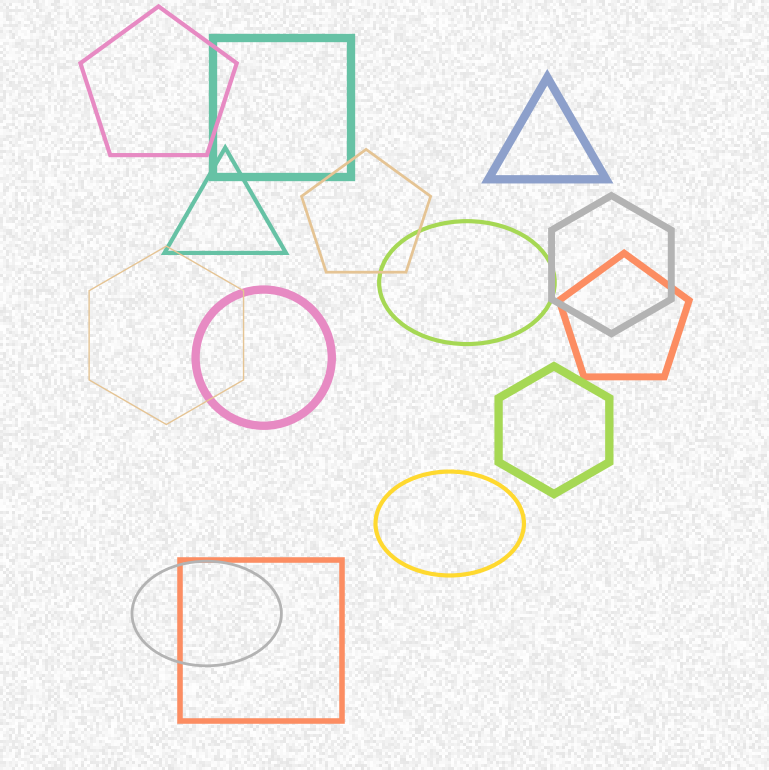[{"shape": "square", "thickness": 3, "radius": 0.45, "center": [0.367, 0.86]}, {"shape": "triangle", "thickness": 1.5, "radius": 0.46, "center": [0.292, 0.717]}, {"shape": "square", "thickness": 2, "radius": 0.52, "center": [0.339, 0.168]}, {"shape": "pentagon", "thickness": 2.5, "radius": 0.44, "center": [0.811, 0.582]}, {"shape": "triangle", "thickness": 3, "radius": 0.44, "center": [0.711, 0.811]}, {"shape": "circle", "thickness": 3, "radius": 0.44, "center": [0.342, 0.536]}, {"shape": "pentagon", "thickness": 1.5, "radius": 0.53, "center": [0.206, 0.885]}, {"shape": "hexagon", "thickness": 3, "radius": 0.42, "center": [0.719, 0.441]}, {"shape": "oval", "thickness": 1.5, "radius": 0.57, "center": [0.606, 0.633]}, {"shape": "oval", "thickness": 1.5, "radius": 0.48, "center": [0.584, 0.32]}, {"shape": "hexagon", "thickness": 0.5, "radius": 0.58, "center": [0.216, 0.565]}, {"shape": "pentagon", "thickness": 1, "radius": 0.44, "center": [0.475, 0.718]}, {"shape": "oval", "thickness": 1, "radius": 0.49, "center": [0.268, 0.203]}, {"shape": "hexagon", "thickness": 2.5, "radius": 0.45, "center": [0.794, 0.656]}]